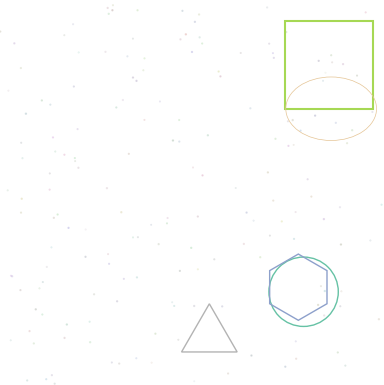[{"shape": "circle", "thickness": 1, "radius": 0.45, "center": [0.789, 0.242]}, {"shape": "hexagon", "thickness": 1, "radius": 0.43, "center": [0.775, 0.254]}, {"shape": "square", "thickness": 1.5, "radius": 0.57, "center": [0.854, 0.832]}, {"shape": "oval", "thickness": 0.5, "radius": 0.59, "center": [0.86, 0.718]}, {"shape": "triangle", "thickness": 1, "radius": 0.42, "center": [0.544, 0.128]}]